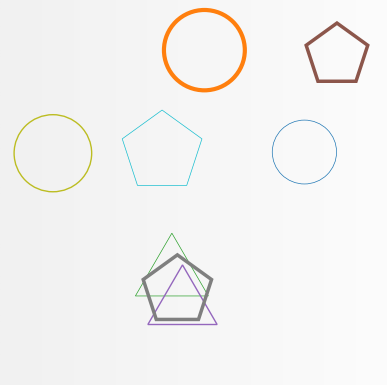[{"shape": "circle", "thickness": 0.5, "radius": 0.41, "center": [0.786, 0.605]}, {"shape": "circle", "thickness": 3, "radius": 0.52, "center": [0.527, 0.87]}, {"shape": "triangle", "thickness": 0.5, "radius": 0.54, "center": [0.444, 0.286]}, {"shape": "triangle", "thickness": 1, "radius": 0.52, "center": [0.471, 0.209]}, {"shape": "pentagon", "thickness": 2.5, "radius": 0.42, "center": [0.87, 0.857]}, {"shape": "pentagon", "thickness": 2.5, "radius": 0.46, "center": [0.458, 0.245]}, {"shape": "circle", "thickness": 1, "radius": 0.5, "center": [0.136, 0.602]}, {"shape": "pentagon", "thickness": 0.5, "radius": 0.54, "center": [0.418, 0.606]}]